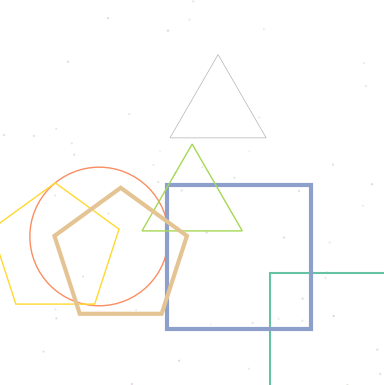[{"shape": "square", "thickness": 1.5, "radius": 0.92, "center": [0.885, 0.105]}, {"shape": "circle", "thickness": 1, "radius": 0.9, "center": [0.258, 0.386]}, {"shape": "square", "thickness": 3, "radius": 0.93, "center": [0.62, 0.333]}, {"shape": "triangle", "thickness": 1, "radius": 0.75, "center": [0.499, 0.475]}, {"shape": "pentagon", "thickness": 1, "radius": 0.87, "center": [0.144, 0.351]}, {"shape": "pentagon", "thickness": 3, "radius": 0.9, "center": [0.313, 0.331]}, {"shape": "triangle", "thickness": 0.5, "radius": 0.72, "center": [0.566, 0.714]}]